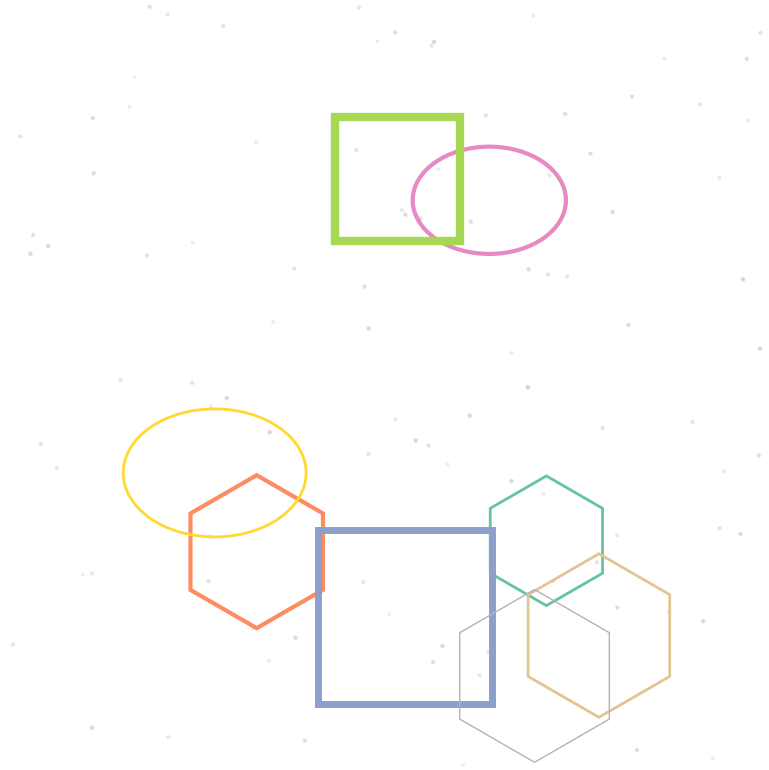[{"shape": "hexagon", "thickness": 1, "radius": 0.42, "center": [0.71, 0.298]}, {"shape": "hexagon", "thickness": 1.5, "radius": 0.5, "center": [0.333, 0.284]}, {"shape": "square", "thickness": 2.5, "radius": 0.56, "center": [0.526, 0.198]}, {"shape": "oval", "thickness": 1.5, "radius": 0.5, "center": [0.635, 0.74]}, {"shape": "square", "thickness": 3, "radius": 0.4, "center": [0.516, 0.768]}, {"shape": "oval", "thickness": 1, "radius": 0.59, "center": [0.279, 0.386]}, {"shape": "hexagon", "thickness": 1, "radius": 0.53, "center": [0.778, 0.175]}, {"shape": "hexagon", "thickness": 0.5, "radius": 0.56, "center": [0.694, 0.122]}]